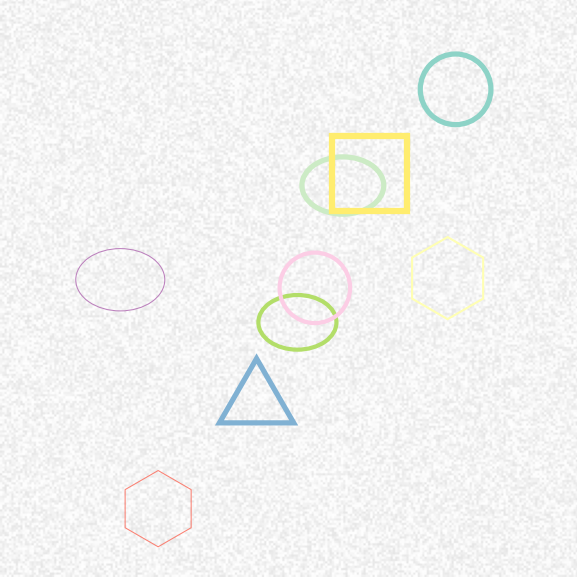[{"shape": "circle", "thickness": 2.5, "radius": 0.31, "center": [0.789, 0.844]}, {"shape": "hexagon", "thickness": 1, "radius": 0.36, "center": [0.775, 0.518]}, {"shape": "hexagon", "thickness": 0.5, "radius": 0.33, "center": [0.274, 0.118]}, {"shape": "triangle", "thickness": 2.5, "radius": 0.37, "center": [0.444, 0.304]}, {"shape": "oval", "thickness": 2, "radius": 0.34, "center": [0.515, 0.441]}, {"shape": "circle", "thickness": 2, "radius": 0.31, "center": [0.545, 0.501]}, {"shape": "oval", "thickness": 0.5, "radius": 0.39, "center": [0.208, 0.515]}, {"shape": "oval", "thickness": 2.5, "radius": 0.35, "center": [0.594, 0.678]}, {"shape": "square", "thickness": 3, "radius": 0.33, "center": [0.639, 0.699]}]